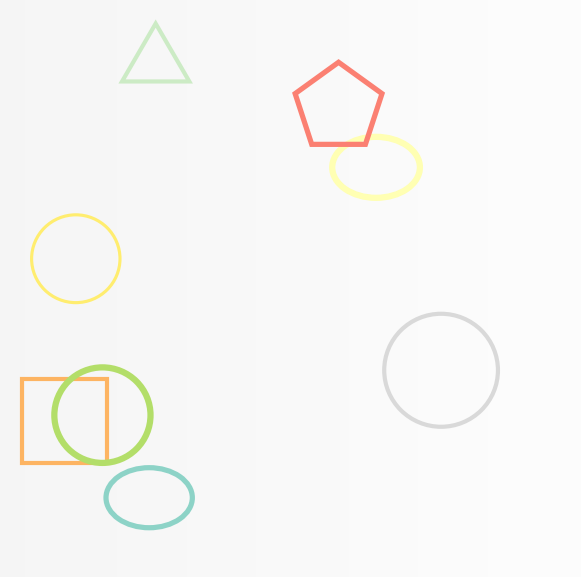[{"shape": "oval", "thickness": 2.5, "radius": 0.37, "center": [0.257, 0.137]}, {"shape": "oval", "thickness": 3, "radius": 0.38, "center": [0.647, 0.709]}, {"shape": "pentagon", "thickness": 2.5, "radius": 0.39, "center": [0.582, 0.813]}, {"shape": "square", "thickness": 2, "radius": 0.36, "center": [0.111, 0.27]}, {"shape": "circle", "thickness": 3, "radius": 0.41, "center": [0.176, 0.28]}, {"shape": "circle", "thickness": 2, "radius": 0.49, "center": [0.759, 0.358]}, {"shape": "triangle", "thickness": 2, "radius": 0.33, "center": [0.268, 0.891]}, {"shape": "circle", "thickness": 1.5, "radius": 0.38, "center": [0.13, 0.551]}]